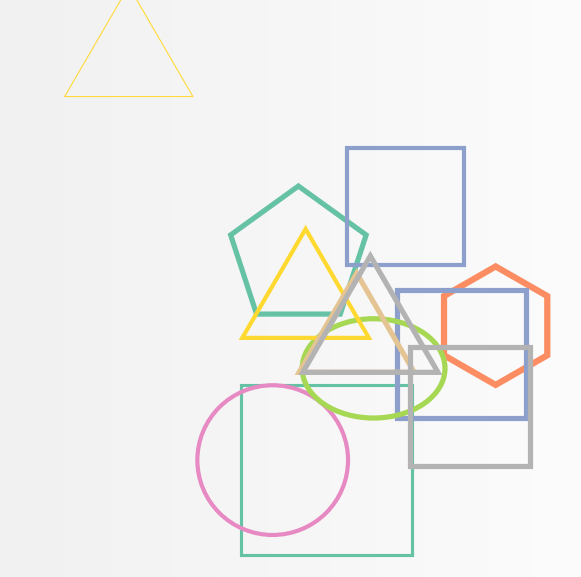[{"shape": "pentagon", "thickness": 2.5, "radius": 0.61, "center": [0.513, 0.554]}, {"shape": "square", "thickness": 1.5, "radius": 0.74, "center": [0.561, 0.185]}, {"shape": "hexagon", "thickness": 3, "radius": 0.51, "center": [0.853, 0.435]}, {"shape": "square", "thickness": 2, "radius": 0.5, "center": [0.698, 0.641]}, {"shape": "square", "thickness": 2.5, "radius": 0.55, "center": [0.794, 0.386]}, {"shape": "circle", "thickness": 2, "radius": 0.65, "center": [0.469, 0.202]}, {"shape": "oval", "thickness": 2.5, "radius": 0.61, "center": [0.643, 0.361]}, {"shape": "triangle", "thickness": 0.5, "radius": 0.64, "center": [0.222, 0.896]}, {"shape": "triangle", "thickness": 2, "radius": 0.63, "center": [0.526, 0.477]}, {"shape": "triangle", "thickness": 2.5, "radius": 0.57, "center": [0.614, 0.412]}, {"shape": "triangle", "thickness": 2.5, "radius": 0.67, "center": [0.637, 0.422]}, {"shape": "square", "thickness": 2.5, "radius": 0.52, "center": [0.809, 0.295]}]